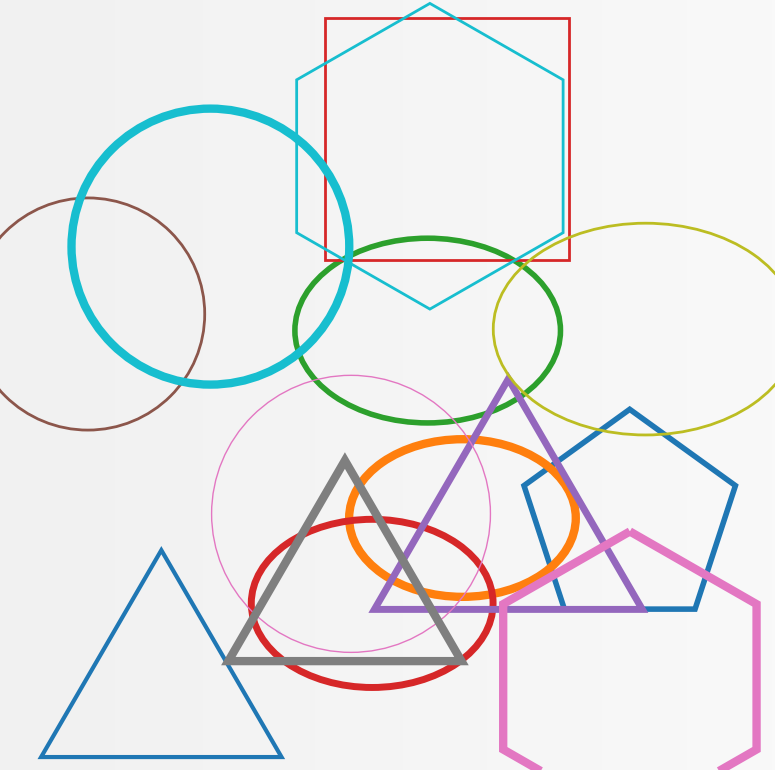[{"shape": "pentagon", "thickness": 2, "radius": 0.72, "center": [0.813, 0.325]}, {"shape": "triangle", "thickness": 1.5, "radius": 0.9, "center": [0.208, 0.106]}, {"shape": "oval", "thickness": 3, "radius": 0.73, "center": [0.597, 0.327]}, {"shape": "oval", "thickness": 2, "radius": 0.86, "center": [0.552, 0.571]}, {"shape": "oval", "thickness": 2.5, "radius": 0.78, "center": [0.48, 0.216]}, {"shape": "square", "thickness": 1, "radius": 0.79, "center": [0.577, 0.819]}, {"shape": "triangle", "thickness": 2.5, "radius": 1.0, "center": [0.656, 0.308]}, {"shape": "circle", "thickness": 1, "radius": 0.75, "center": [0.113, 0.592]}, {"shape": "hexagon", "thickness": 3, "radius": 0.94, "center": [0.813, 0.121]}, {"shape": "circle", "thickness": 0.5, "radius": 0.9, "center": [0.453, 0.333]}, {"shape": "triangle", "thickness": 3, "radius": 0.87, "center": [0.445, 0.228]}, {"shape": "oval", "thickness": 1, "radius": 0.98, "center": [0.833, 0.573]}, {"shape": "hexagon", "thickness": 1, "radius": 0.99, "center": [0.555, 0.797]}, {"shape": "circle", "thickness": 3, "radius": 0.9, "center": [0.271, 0.68]}]